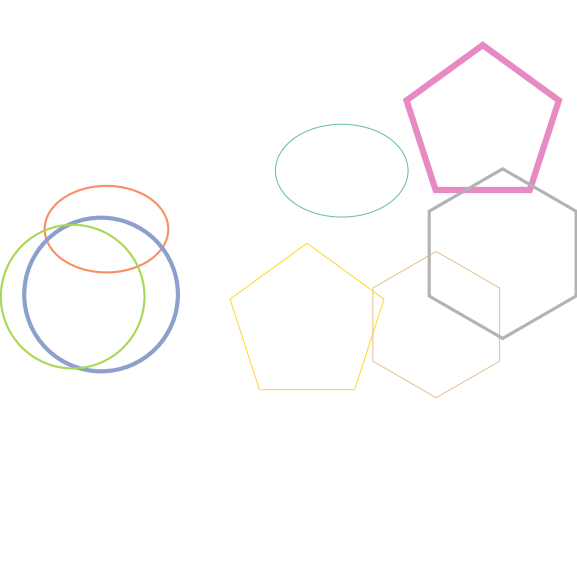[{"shape": "oval", "thickness": 0.5, "radius": 0.57, "center": [0.592, 0.704]}, {"shape": "oval", "thickness": 1, "radius": 0.54, "center": [0.184, 0.602]}, {"shape": "circle", "thickness": 2, "radius": 0.67, "center": [0.175, 0.489]}, {"shape": "pentagon", "thickness": 3, "radius": 0.69, "center": [0.836, 0.782]}, {"shape": "circle", "thickness": 1, "radius": 0.62, "center": [0.126, 0.485]}, {"shape": "pentagon", "thickness": 0.5, "radius": 0.7, "center": [0.532, 0.438]}, {"shape": "hexagon", "thickness": 0.5, "radius": 0.63, "center": [0.755, 0.437]}, {"shape": "hexagon", "thickness": 1.5, "radius": 0.73, "center": [0.87, 0.56]}]